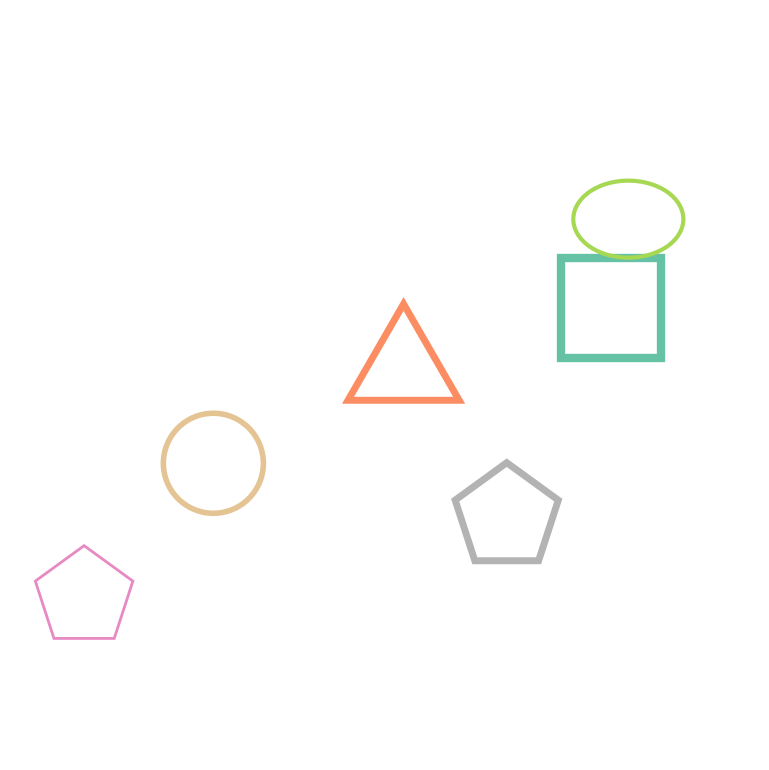[{"shape": "square", "thickness": 3, "radius": 0.32, "center": [0.793, 0.6]}, {"shape": "triangle", "thickness": 2.5, "radius": 0.42, "center": [0.524, 0.522]}, {"shape": "pentagon", "thickness": 1, "radius": 0.33, "center": [0.109, 0.225]}, {"shape": "oval", "thickness": 1.5, "radius": 0.36, "center": [0.816, 0.715]}, {"shape": "circle", "thickness": 2, "radius": 0.32, "center": [0.277, 0.398]}, {"shape": "pentagon", "thickness": 2.5, "radius": 0.35, "center": [0.658, 0.329]}]